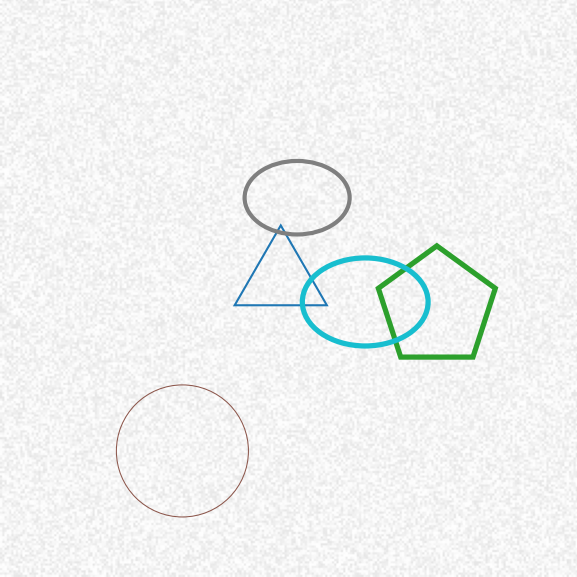[{"shape": "triangle", "thickness": 1, "radius": 0.46, "center": [0.486, 0.517]}, {"shape": "pentagon", "thickness": 2.5, "radius": 0.53, "center": [0.756, 0.467]}, {"shape": "circle", "thickness": 0.5, "radius": 0.57, "center": [0.316, 0.218]}, {"shape": "oval", "thickness": 2, "radius": 0.45, "center": [0.515, 0.657]}, {"shape": "oval", "thickness": 2.5, "radius": 0.54, "center": [0.632, 0.476]}]